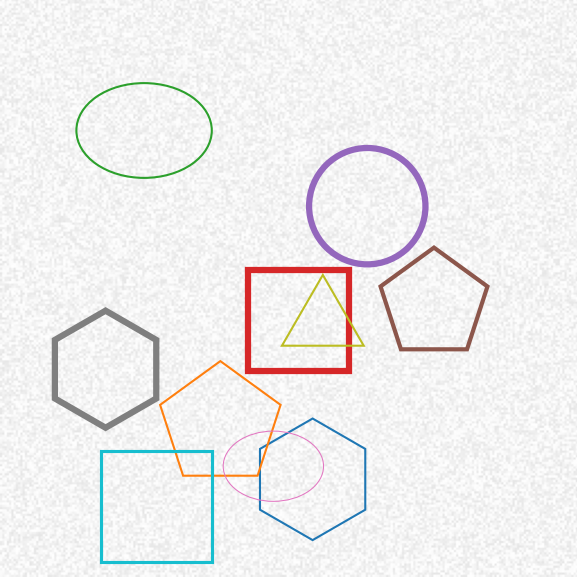[{"shape": "hexagon", "thickness": 1, "radius": 0.53, "center": [0.541, 0.169]}, {"shape": "pentagon", "thickness": 1, "radius": 0.55, "center": [0.382, 0.264]}, {"shape": "oval", "thickness": 1, "radius": 0.59, "center": [0.25, 0.773]}, {"shape": "square", "thickness": 3, "radius": 0.44, "center": [0.517, 0.445]}, {"shape": "circle", "thickness": 3, "radius": 0.5, "center": [0.636, 0.642]}, {"shape": "pentagon", "thickness": 2, "radius": 0.49, "center": [0.751, 0.473]}, {"shape": "oval", "thickness": 0.5, "radius": 0.43, "center": [0.473, 0.192]}, {"shape": "hexagon", "thickness": 3, "radius": 0.51, "center": [0.183, 0.36]}, {"shape": "triangle", "thickness": 1, "radius": 0.41, "center": [0.559, 0.441]}, {"shape": "square", "thickness": 1.5, "radius": 0.48, "center": [0.271, 0.122]}]